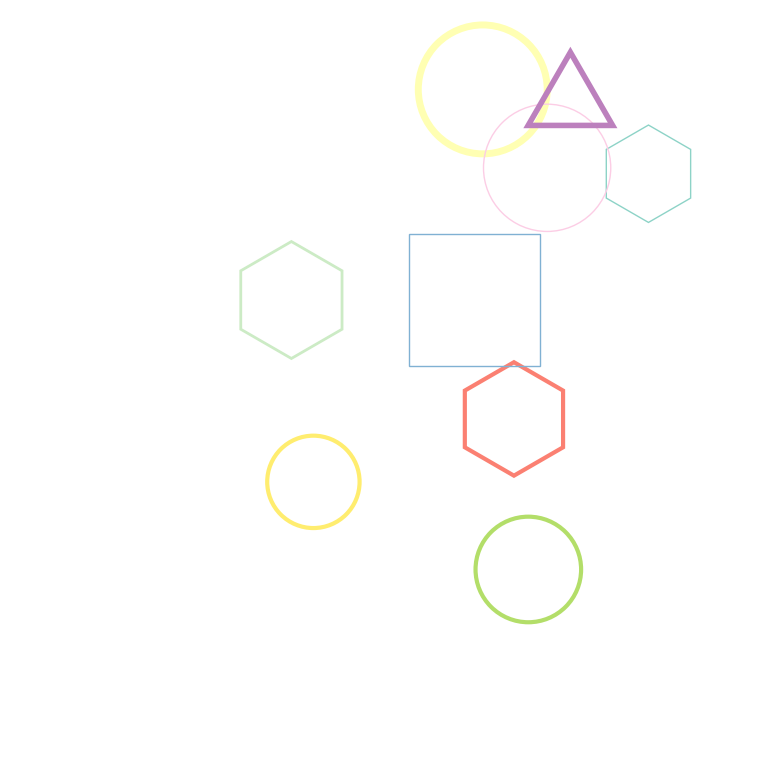[{"shape": "hexagon", "thickness": 0.5, "radius": 0.32, "center": [0.842, 0.774]}, {"shape": "circle", "thickness": 2.5, "radius": 0.42, "center": [0.627, 0.884]}, {"shape": "hexagon", "thickness": 1.5, "radius": 0.37, "center": [0.667, 0.456]}, {"shape": "square", "thickness": 0.5, "radius": 0.43, "center": [0.616, 0.61]}, {"shape": "circle", "thickness": 1.5, "radius": 0.34, "center": [0.686, 0.26]}, {"shape": "circle", "thickness": 0.5, "radius": 0.41, "center": [0.711, 0.782]}, {"shape": "triangle", "thickness": 2, "radius": 0.32, "center": [0.741, 0.869]}, {"shape": "hexagon", "thickness": 1, "radius": 0.38, "center": [0.378, 0.61]}, {"shape": "circle", "thickness": 1.5, "radius": 0.3, "center": [0.407, 0.374]}]